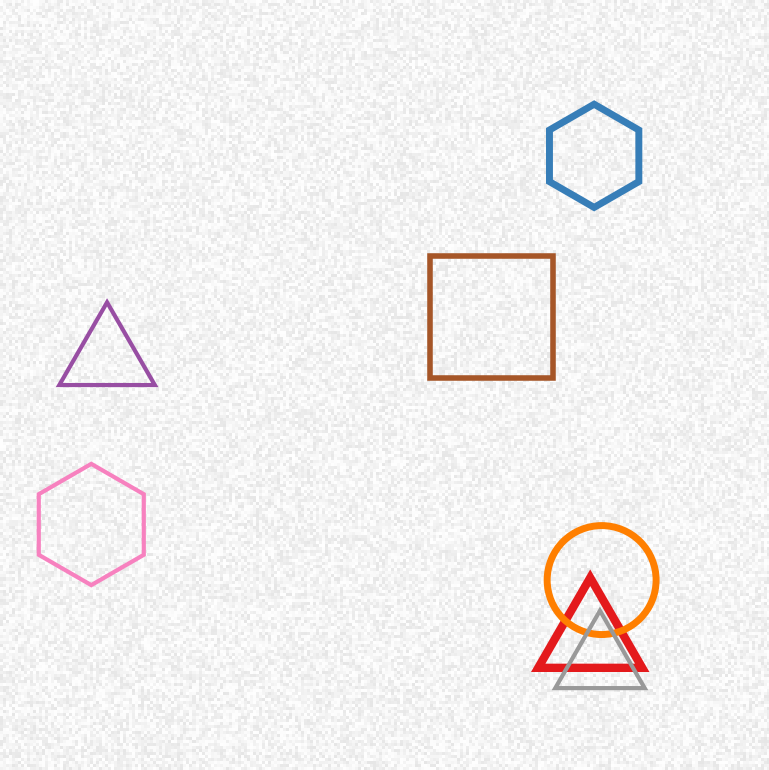[{"shape": "triangle", "thickness": 3, "radius": 0.39, "center": [0.767, 0.172]}, {"shape": "hexagon", "thickness": 2.5, "radius": 0.34, "center": [0.772, 0.798]}, {"shape": "triangle", "thickness": 1.5, "radius": 0.36, "center": [0.139, 0.536]}, {"shape": "circle", "thickness": 2.5, "radius": 0.35, "center": [0.781, 0.247]}, {"shape": "square", "thickness": 2, "radius": 0.4, "center": [0.638, 0.588]}, {"shape": "hexagon", "thickness": 1.5, "radius": 0.39, "center": [0.119, 0.319]}, {"shape": "triangle", "thickness": 1.5, "radius": 0.34, "center": [0.779, 0.14]}]